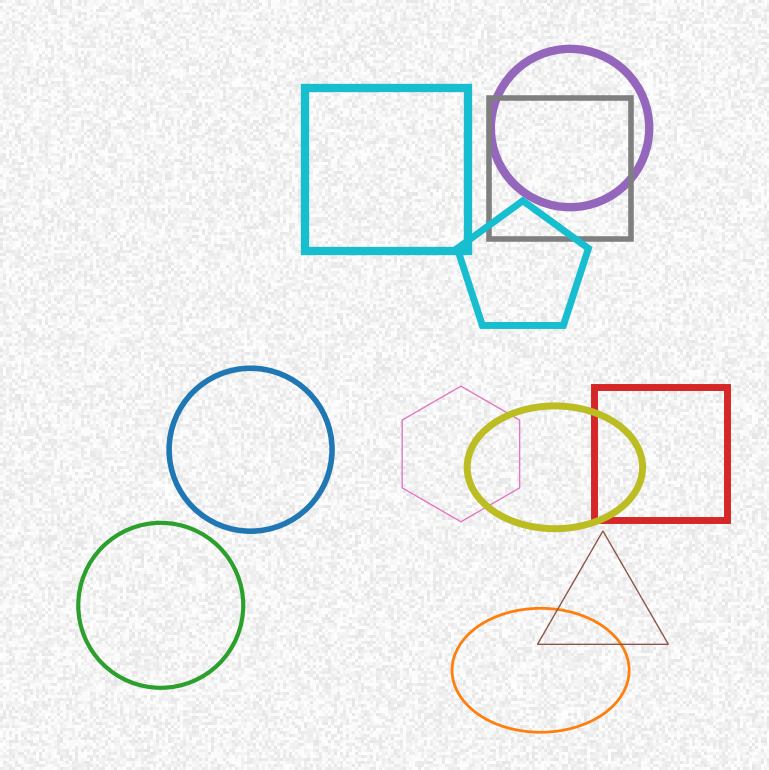[{"shape": "circle", "thickness": 2, "radius": 0.53, "center": [0.325, 0.416]}, {"shape": "oval", "thickness": 1, "radius": 0.57, "center": [0.702, 0.13]}, {"shape": "circle", "thickness": 1.5, "radius": 0.54, "center": [0.209, 0.214]}, {"shape": "square", "thickness": 2.5, "radius": 0.43, "center": [0.858, 0.411]}, {"shape": "circle", "thickness": 3, "radius": 0.51, "center": [0.74, 0.834]}, {"shape": "triangle", "thickness": 0.5, "radius": 0.49, "center": [0.783, 0.212]}, {"shape": "hexagon", "thickness": 0.5, "radius": 0.44, "center": [0.599, 0.41]}, {"shape": "square", "thickness": 2, "radius": 0.46, "center": [0.727, 0.781]}, {"shape": "oval", "thickness": 2.5, "radius": 0.57, "center": [0.721, 0.393]}, {"shape": "square", "thickness": 3, "radius": 0.53, "center": [0.502, 0.78]}, {"shape": "pentagon", "thickness": 2.5, "radius": 0.45, "center": [0.679, 0.65]}]